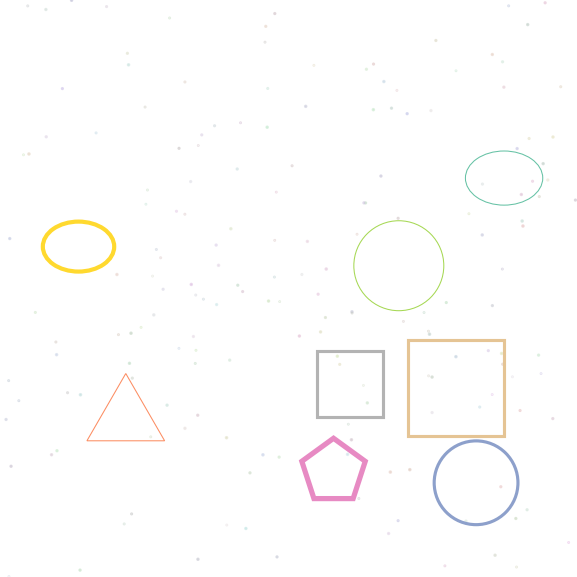[{"shape": "oval", "thickness": 0.5, "radius": 0.33, "center": [0.873, 0.691]}, {"shape": "triangle", "thickness": 0.5, "radius": 0.39, "center": [0.218, 0.275]}, {"shape": "circle", "thickness": 1.5, "radius": 0.36, "center": [0.824, 0.163]}, {"shape": "pentagon", "thickness": 2.5, "radius": 0.29, "center": [0.578, 0.182]}, {"shape": "circle", "thickness": 0.5, "radius": 0.39, "center": [0.691, 0.539]}, {"shape": "oval", "thickness": 2, "radius": 0.31, "center": [0.136, 0.572]}, {"shape": "square", "thickness": 1.5, "radius": 0.42, "center": [0.789, 0.328]}, {"shape": "square", "thickness": 1.5, "radius": 0.29, "center": [0.607, 0.334]}]